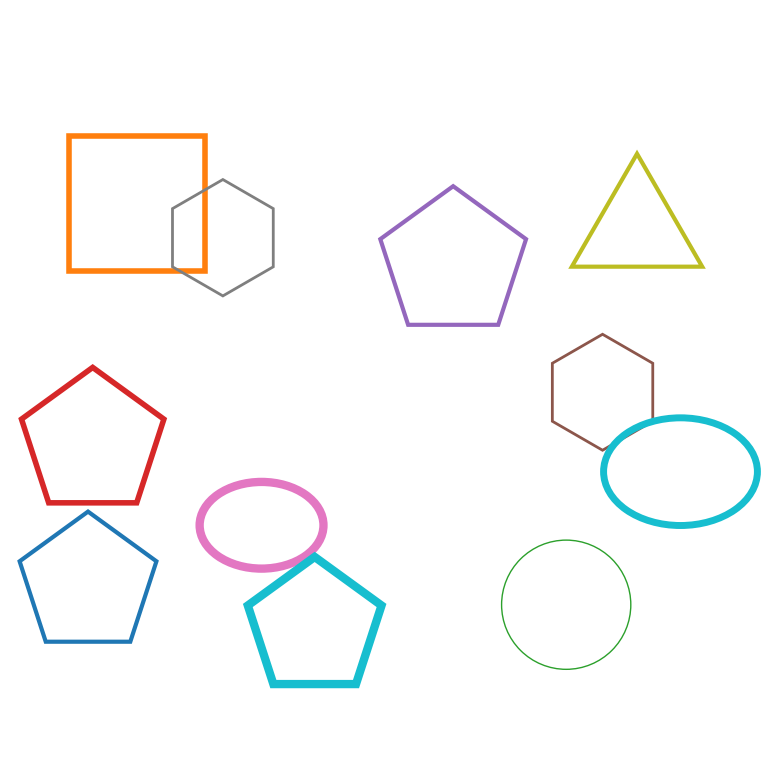[{"shape": "pentagon", "thickness": 1.5, "radius": 0.47, "center": [0.114, 0.242]}, {"shape": "square", "thickness": 2, "radius": 0.44, "center": [0.178, 0.736]}, {"shape": "circle", "thickness": 0.5, "radius": 0.42, "center": [0.735, 0.215]}, {"shape": "pentagon", "thickness": 2, "radius": 0.49, "center": [0.12, 0.426]}, {"shape": "pentagon", "thickness": 1.5, "radius": 0.5, "center": [0.589, 0.659]}, {"shape": "hexagon", "thickness": 1, "radius": 0.38, "center": [0.783, 0.491]}, {"shape": "oval", "thickness": 3, "radius": 0.4, "center": [0.34, 0.318]}, {"shape": "hexagon", "thickness": 1, "radius": 0.38, "center": [0.289, 0.691]}, {"shape": "triangle", "thickness": 1.5, "radius": 0.49, "center": [0.827, 0.703]}, {"shape": "oval", "thickness": 2.5, "radius": 0.5, "center": [0.884, 0.387]}, {"shape": "pentagon", "thickness": 3, "radius": 0.46, "center": [0.409, 0.185]}]